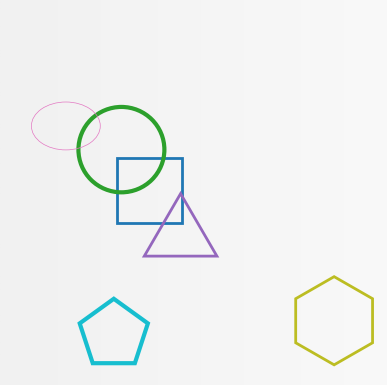[{"shape": "square", "thickness": 2, "radius": 0.42, "center": [0.385, 0.505]}, {"shape": "circle", "thickness": 3, "radius": 0.55, "center": [0.313, 0.611]}, {"shape": "triangle", "thickness": 2, "radius": 0.54, "center": [0.466, 0.389]}, {"shape": "oval", "thickness": 0.5, "radius": 0.44, "center": [0.17, 0.673]}, {"shape": "hexagon", "thickness": 2, "radius": 0.57, "center": [0.862, 0.167]}, {"shape": "pentagon", "thickness": 3, "radius": 0.46, "center": [0.294, 0.131]}]